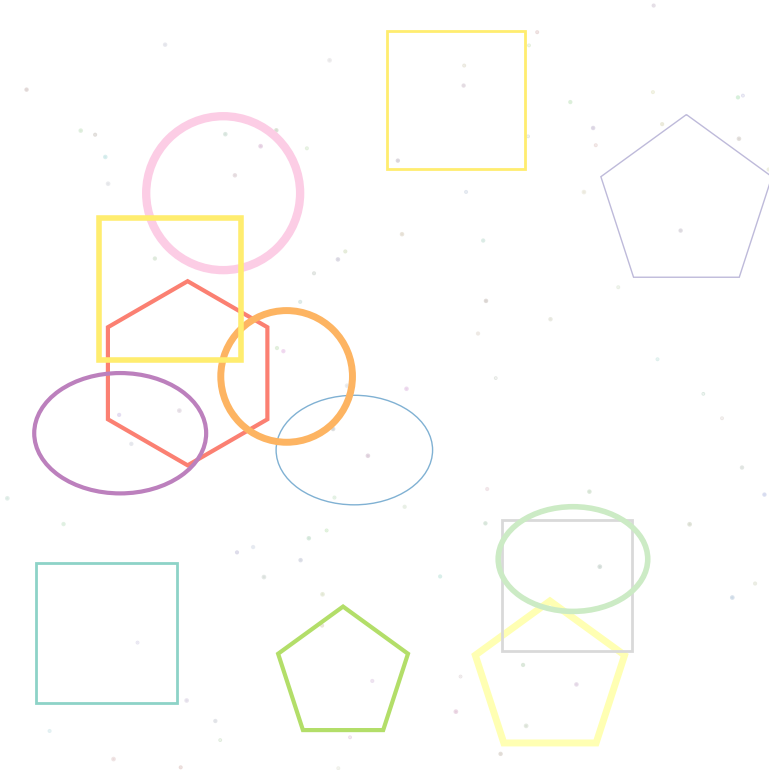[{"shape": "square", "thickness": 1, "radius": 0.46, "center": [0.138, 0.178]}, {"shape": "pentagon", "thickness": 2.5, "radius": 0.51, "center": [0.714, 0.118]}, {"shape": "pentagon", "thickness": 0.5, "radius": 0.58, "center": [0.891, 0.734]}, {"shape": "hexagon", "thickness": 1.5, "radius": 0.6, "center": [0.244, 0.515]}, {"shape": "oval", "thickness": 0.5, "radius": 0.51, "center": [0.46, 0.416]}, {"shape": "circle", "thickness": 2.5, "radius": 0.43, "center": [0.372, 0.511]}, {"shape": "pentagon", "thickness": 1.5, "radius": 0.44, "center": [0.446, 0.124]}, {"shape": "circle", "thickness": 3, "radius": 0.5, "center": [0.29, 0.749]}, {"shape": "square", "thickness": 1, "radius": 0.43, "center": [0.736, 0.24]}, {"shape": "oval", "thickness": 1.5, "radius": 0.56, "center": [0.156, 0.437]}, {"shape": "oval", "thickness": 2, "radius": 0.49, "center": [0.744, 0.274]}, {"shape": "square", "thickness": 2, "radius": 0.46, "center": [0.221, 0.625]}, {"shape": "square", "thickness": 1, "radius": 0.45, "center": [0.592, 0.87]}]